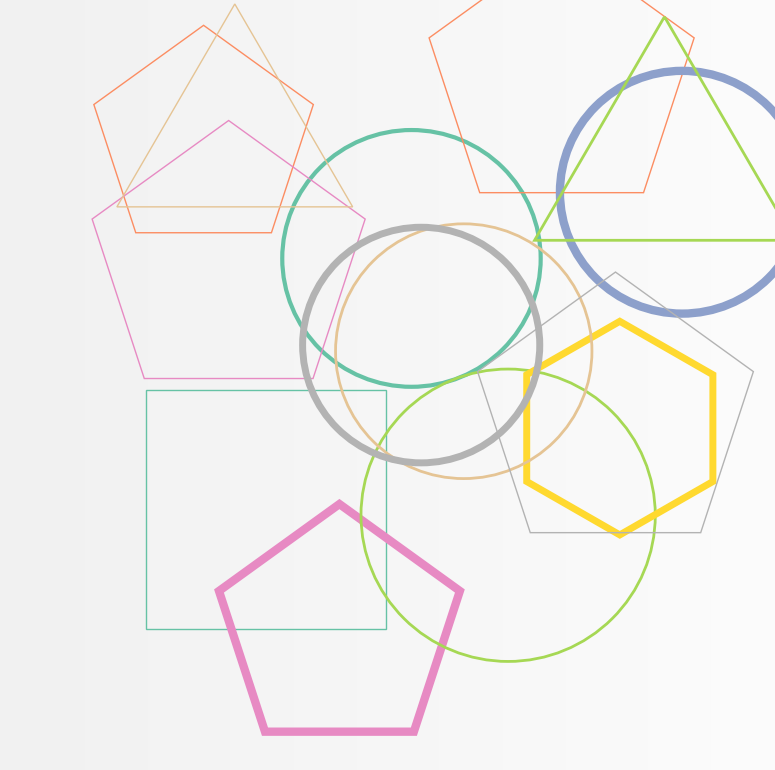[{"shape": "square", "thickness": 0.5, "radius": 0.77, "center": [0.343, 0.339]}, {"shape": "circle", "thickness": 1.5, "radius": 0.83, "center": [0.531, 0.664]}, {"shape": "pentagon", "thickness": 0.5, "radius": 0.9, "center": [0.725, 0.895]}, {"shape": "pentagon", "thickness": 0.5, "radius": 0.74, "center": [0.263, 0.818]}, {"shape": "circle", "thickness": 3, "radius": 0.79, "center": [0.88, 0.75]}, {"shape": "pentagon", "thickness": 3, "radius": 0.82, "center": [0.438, 0.182]}, {"shape": "pentagon", "thickness": 0.5, "radius": 0.93, "center": [0.295, 0.658]}, {"shape": "triangle", "thickness": 1, "radius": 0.97, "center": [0.857, 0.785]}, {"shape": "circle", "thickness": 1, "radius": 0.95, "center": [0.656, 0.331]}, {"shape": "hexagon", "thickness": 2.5, "radius": 0.69, "center": [0.8, 0.444]}, {"shape": "circle", "thickness": 1, "radius": 0.83, "center": [0.598, 0.544]}, {"shape": "triangle", "thickness": 0.5, "radius": 0.88, "center": [0.303, 0.819]}, {"shape": "circle", "thickness": 2.5, "radius": 0.76, "center": [0.543, 0.552]}, {"shape": "pentagon", "thickness": 0.5, "radius": 0.94, "center": [0.794, 0.46]}]